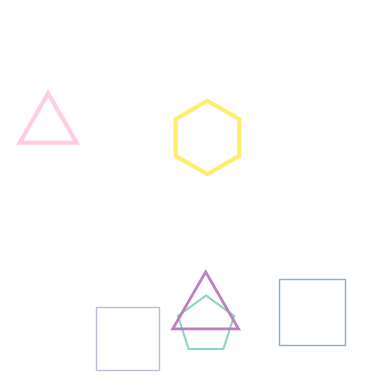[{"shape": "pentagon", "thickness": 1.5, "radius": 0.38, "center": [0.535, 0.156]}, {"shape": "square", "thickness": 1, "radius": 0.41, "center": [0.332, 0.121]}, {"shape": "square", "thickness": 1, "radius": 0.43, "center": [0.81, 0.19]}, {"shape": "triangle", "thickness": 3, "radius": 0.43, "center": [0.125, 0.672]}, {"shape": "triangle", "thickness": 2, "radius": 0.49, "center": [0.534, 0.195]}, {"shape": "hexagon", "thickness": 3, "radius": 0.48, "center": [0.539, 0.643]}]